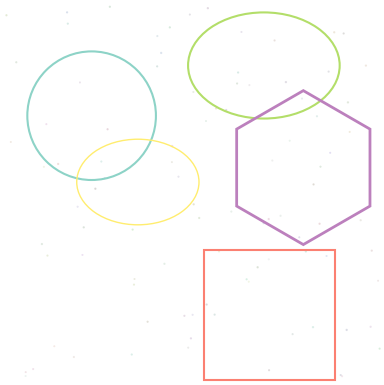[{"shape": "circle", "thickness": 1.5, "radius": 0.84, "center": [0.238, 0.699]}, {"shape": "square", "thickness": 1.5, "radius": 0.85, "center": [0.7, 0.182]}, {"shape": "oval", "thickness": 1.5, "radius": 0.98, "center": [0.685, 0.83]}, {"shape": "hexagon", "thickness": 2, "radius": 1.0, "center": [0.788, 0.565]}, {"shape": "oval", "thickness": 1, "radius": 0.79, "center": [0.358, 0.527]}]